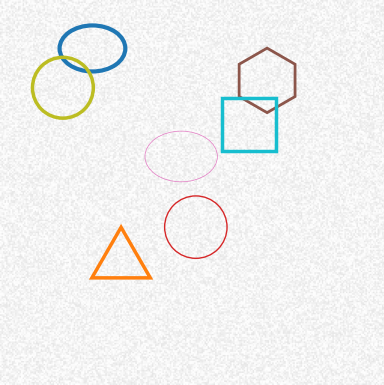[{"shape": "oval", "thickness": 3, "radius": 0.43, "center": [0.24, 0.874]}, {"shape": "triangle", "thickness": 2.5, "radius": 0.44, "center": [0.314, 0.322]}, {"shape": "circle", "thickness": 1, "radius": 0.41, "center": [0.509, 0.41]}, {"shape": "hexagon", "thickness": 2, "radius": 0.42, "center": [0.694, 0.791]}, {"shape": "oval", "thickness": 0.5, "radius": 0.47, "center": [0.471, 0.594]}, {"shape": "circle", "thickness": 2.5, "radius": 0.4, "center": [0.163, 0.772]}, {"shape": "square", "thickness": 2.5, "radius": 0.35, "center": [0.647, 0.676]}]